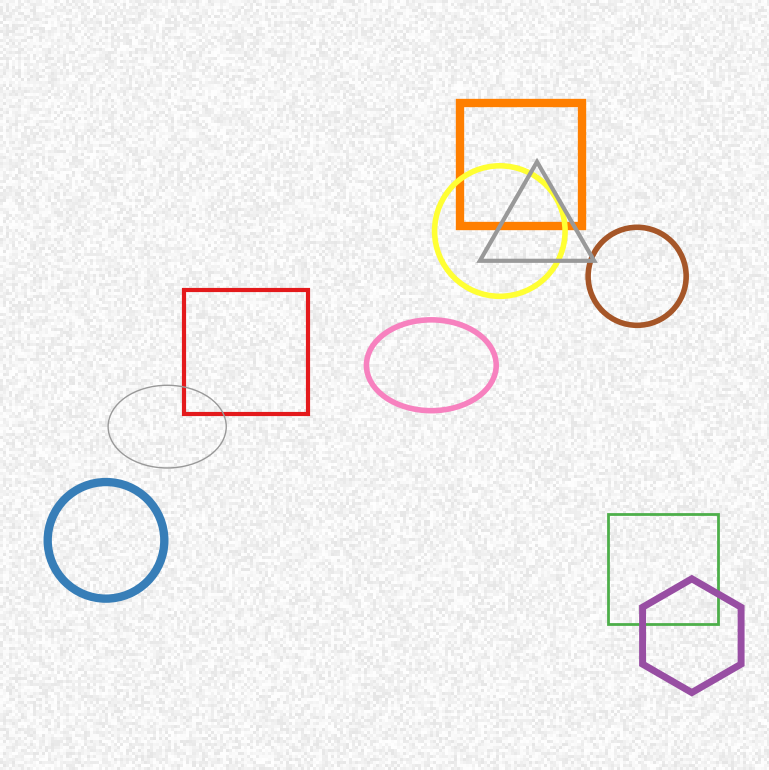[{"shape": "square", "thickness": 1.5, "radius": 0.4, "center": [0.319, 0.543]}, {"shape": "circle", "thickness": 3, "radius": 0.38, "center": [0.138, 0.298]}, {"shape": "square", "thickness": 1, "radius": 0.36, "center": [0.861, 0.261]}, {"shape": "hexagon", "thickness": 2.5, "radius": 0.37, "center": [0.898, 0.174]}, {"shape": "square", "thickness": 3, "radius": 0.4, "center": [0.676, 0.787]}, {"shape": "circle", "thickness": 2, "radius": 0.42, "center": [0.649, 0.7]}, {"shape": "circle", "thickness": 2, "radius": 0.32, "center": [0.827, 0.641]}, {"shape": "oval", "thickness": 2, "radius": 0.42, "center": [0.56, 0.526]}, {"shape": "oval", "thickness": 0.5, "radius": 0.38, "center": [0.217, 0.446]}, {"shape": "triangle", "thickness": 1.5, "radius": 0.43, "center": [0.697, 0.704]}]